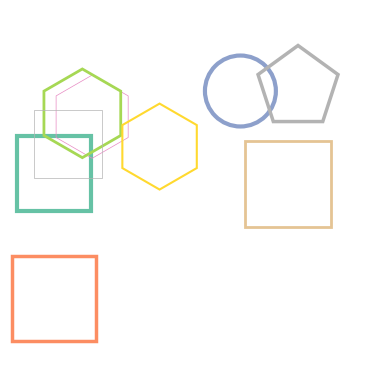[{"shape": "square", "thickness": 3, "radius": 0.48, "center": [0.14, 0.549]}, {"shape": "square", "thickness": 2.5, "radius": 0.55, "center": [0.14, 0.225]}, {"shape": "circle", "thickness": 3, "radius": 0.46, "center": [0.624, 0.764]}, {"shape": "hexagon", "thickness": 0.5, "radius": 0.54, "center": [0.239, 0.697]}, {"shape": "hexagon", "thickness": 2, "radius": 0.58, "center": [0.214, 0.706]}, {"shape": "hexagon", "thickness": 1.5, "radius": 0.56, "center": [0.414, 0.619]}, {"shape": "square", "thickness": 2, "radius": 0.56, "center": [0.748, 0.521]}, {"shape": "pentagon", "thickness": 2.5, "radius": 0.55, "center": [0.774, 0.773]}, {"shape": "square", "thickness": 0.5, "radius": 0.44, "center": [0.177, 0.625]}]